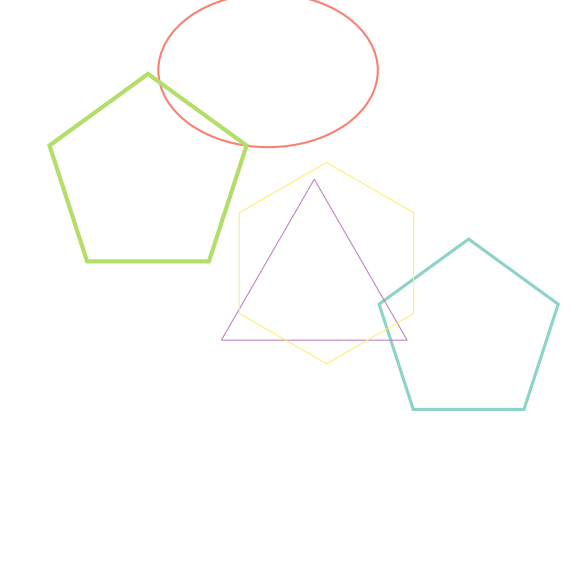[{"shape": "pentagon", "thickness": 1.5, "radius": 0.82, "center": [0.812, 0.422]}, {"shape": "oval", "thickness": 1, "radius": 0.95, "center": [0.464, 0.877]}, {"shape": "pentagon", "thickness": 2, "radius": 0.9, "center": [0.256, 0.692]}, {"shape": "triangle", "thickness": 0.5, "radius": 0.93, "center": [0.544, 0.503]}, {"shape": "hexagon", "thickness": 0.5, "radius": 0.87, "center": [0.565, 0.544]}]